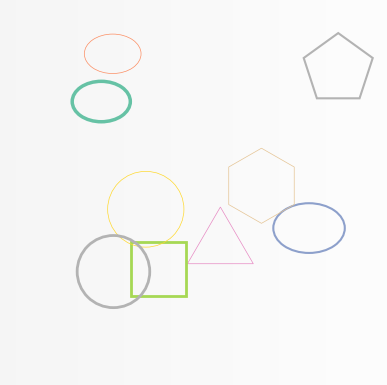[{"shape": "oval", "thickness": 2.5, "radius": 0.37, "center": [0.261, 0.736]}, {"shape": "oval", "thickness": 0.5, "radius": 0.37, "center": [0.291, 0.86]}, {"shape": "oval", "thickness": 1.5, "radius": 0.46, "center": [0.798, 0.408]}, {"shape": "triangle", "thickness": 0.5, "radius": 0.49, "center": [0.569, 0.364]}, {"shape": "square", "thickness": 2, "radius": 0.35, "center": [0.409, 0.301]}, {"shape": "circle", "thickness": 0.5, "radius": 0.49, "center": [0.376, 0.456]}, {"shape": "hexagon", "thickness": 0.5, "radius": 0.49, "center": [0.675, 0.517]}, {"shape": "circle", "thickness": 2, "radius": 0.47, "center": [0.293, 0.295]}, {"shape": "pentagon", "thickness": 1.5, "radius": 0.47, "center": [0.873, 0.82]}]